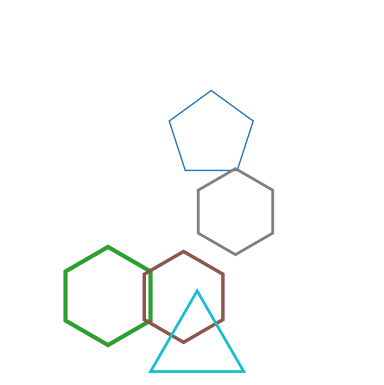[{"shape": "pentagon", "thickness": 1, "radius": 0.57, "center": [0.549, 0.65]}, {"shape": "hexagon", "thickness": 3, "radius": 0.64, "center": [0.281, 0.231]}, {"shape": "hexagon", "thickness": 2.5, "radius": 0.59, "center": [0.477, 0.229]}, {"shape": "hexagon", "thickness": 2, "radius": 0.56, "center": [0.612, 0.45]}, {"shape": "triangle", "thickness": 2, "radius": 0.7, "center": [0.512, 0.105]}]